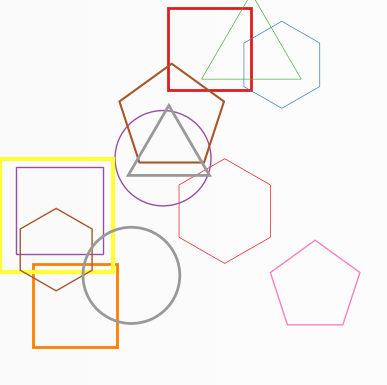[{"shape": "square", "thickness": 2, "radius": 0.53, "center": [0.54, 0.873]}, {"shape": "hexagon", "thickness": 0.5, "radius": 0.68, "center": [0.58, 0.452]}, {"shape": "hexagon", "thickness": 0.5, "radius": 0.56, "center": [0.727, 0.832]}, {"shape": "triangle", "thickness": 0.5, "radius": 0.74, "center": [0.649, 0.869]}, {"shape": "circle", "thickness": 1, "radius": 0.62, "center": [0.421, 0.589]}, {"shape": "square", "thickness": 1, "radius": 0.56, "center": [0.153, 0.453]}, {"shape": "square", "thickness": 2, "radius": 0.54, "center": [0.193, 0.206]}, {"shape": "square", "thickness": 3, "radius": 0.73, "center": [0.146, 0.44]}, {"shape": "hexagon", "thickness": 1, "radius": 0.54, "center": [0.145, 0.352]}, {"shape": "pentagon", "thickness": 1.5, "radius": 0.71, "center": [0.443, 0.693]}, {"shape": "pentagon", "thickness": 1, "radius": 0.61, "center": [0.813, 0.255]}, {"shape": "circle", "thickness": 2, "radius": 0.62, "center": [0.339, 0.285]}, {"shape": "triangle", "thickness": 2, "radius": 0.61, "center": [0.436, 0.605]}]